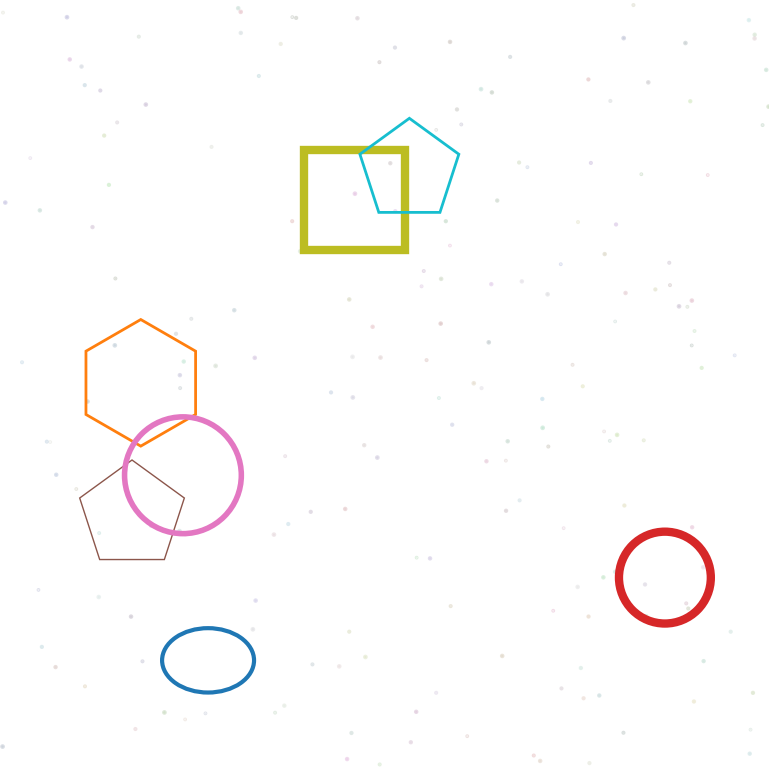[{"shape": "oval", "thickness": 1.5, "radius": 0.3, "center": [0.27, 0.142]}, {"shape": "hexagon", "thickness": 1, "radius": 0.41, "center": [0.183, 0.503]}, {"shape": "circle", "thickness": 3, "radius": 0.3, "center": [0.864, 0.25]}, {"shape": "pentagon", "thickness": 0.5, "radius": 0.36, "center": [0.171, 0.331]}, {"shape": "circle", "thickness": 2, "radius": 0.38, "center": [0.238, 0.383]}, {"shape": "square", "thickness": 3, "radius": 0.33, "center": [0.46, 0.74]}, {"shape": "pentagon", "thickness": 1, "radius": 0.34, "center": [0.532, 0.779]}]